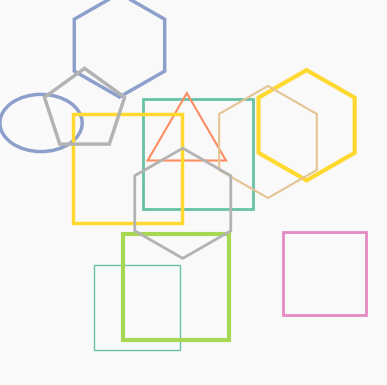[{"shape": "square", "thickness": 2, "radius": 0.71, "center": [0.511, 0.601]}, {"shape": "square", "thickness": 1, "radius": 0.55, "center": [0.353, 0.201]}, {"shape": "triangle", "thickness": 1.5, "radius": 0.58, "center": [0.482, 0.641]}, {"shape": "hexagon", "thickness": 2.5, "radius": 0.67, "center": [0.308, 0.883]}, {"shape": "oval", "thickness": 2.5, "radius": 0.53, "center": [0.106, 0.681]}, {"shape": "square", "thickness": 2, "radius": 0.54, "center": [0.838, 0.29]}, {"shape": "square", "thickness": 3, "radius": 0.68, "center": [0.455, 0.255]}, {"shape": "square", "thickness": 2.5, "radius": 0.71, "center": [0.329, 0.562]}, {"shape": "hexagon", "thickness": 3, "radius": 0.72, "center": [0.791, 0.675]}, {"shape": "hexagon", "thickness": 1.5, "radius": 0.73, "center": [0.692, 0.631]}, {"shape": "pentagon", "thickness": 2.5, "radius": 0.54, "center": [0.218, 0.714]}, {"shape": "hexagon", "thickness": 2, "radius": 0.72, "center": [0.472, 0.472]}]